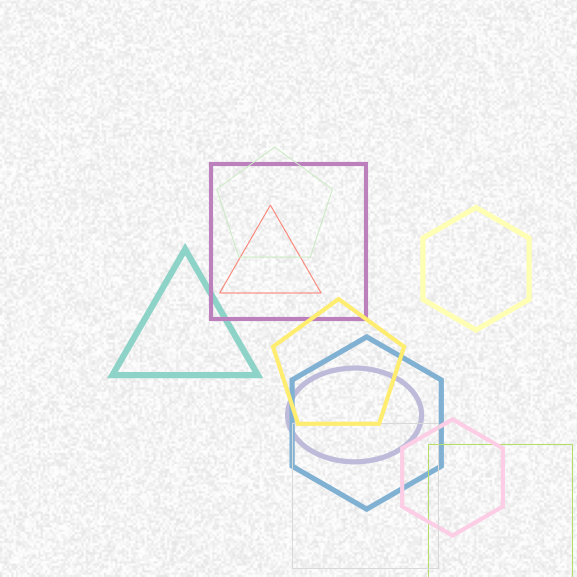[{"shape": "triangle", "thickness": 3, "radius": 0.73, "center": [0.321, 0.422]}, {"shape": "hexagon", "thickness": 2.5, "radius": 0.53, "center": [0.824, 0.534]}, {"shape": "oval", "thickness": 2.5, "radius": 0.58, "center": [0.614, 0.281]}, {"shape": "triangle", "thickness": 0.5, "radius": 0.51, "center": [0.468, 0.542]}, {"shape": "hexagon", "thickness": 2.5, "radius": 0.75, "center": [0.635, 0.267]}, {"shape": "square", "thickness": 0.5, "radius": 0.62, "center": [0.866, 0.106]}, {"shape": "hexagon", "thickness": 2, "radius": 0.5, "center": [0.784, 0.172]}, {"shape": "square", "thickness": 0.5, "radius": 0.63, "center": [0.632, 0.142]}, {"shape": "square", "thickness": 2, "radius": 0.67, "center": [0.5, 0.581]}, {"shape": "pentagon", "thickness": 0.5, "radius": 0.53, "center": [0.475, 0.639]}, {"shape": "pentagon", "thickness": 2, "radius": 0.6, "center": [0.586, 0.362]}]